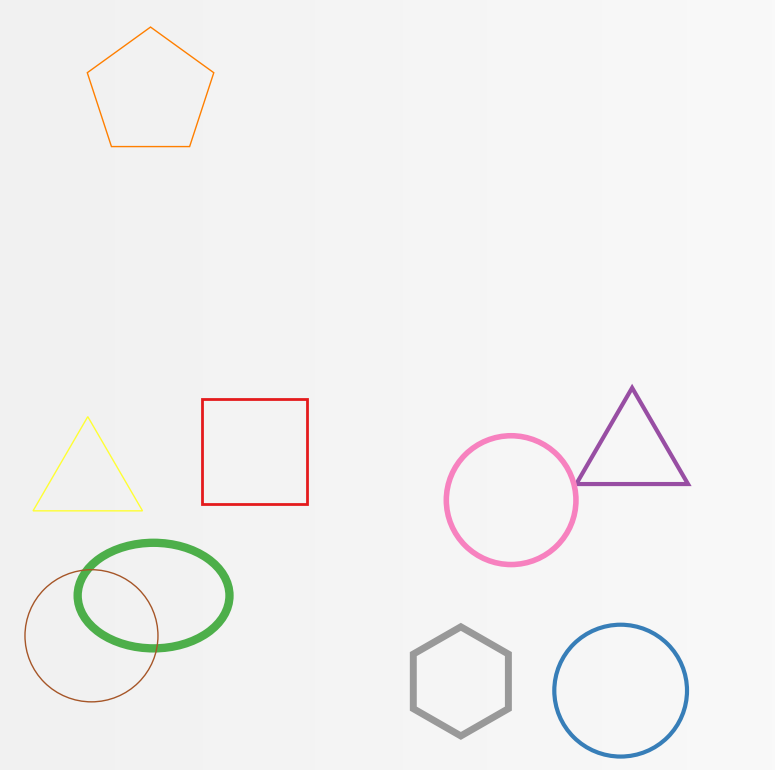[{"shape": "square", "thickness": 1, "radius": 0.34, "center": [0.328, 0.414]}, {"shape": "circle", "thickness": 1.5, "radius": 0.43, "center": [0.801, 0.103]}, {"shape": "oval", "thickness": 3, "radius": 0.49, "center": [0.198, 0.227]}, {"shape": "triangle", "thickness": 1.5, "radius": 0.42, "center": [0.816, 0.413]}, {"shape": "pentagon", "thickness": 0.5, "radius": 0.43, "center": [0.194, 0.879]}, {"shape": "triangle", "thickness": 0.5, "radius": 0.41, "center": [0.113, 0.377]}, {"shape": "circle", "thickness": 0.5, "radius": 0.43, "center": [0.118, 0.174]}, {"shape": "circle", "thickness": 2, "radius": 0.42, "center": [0.66, 0.35]}, {"shape": "hexagon", "thickness": 2.5, "radius": 0.35, "center": [0.595, 0.115]}]